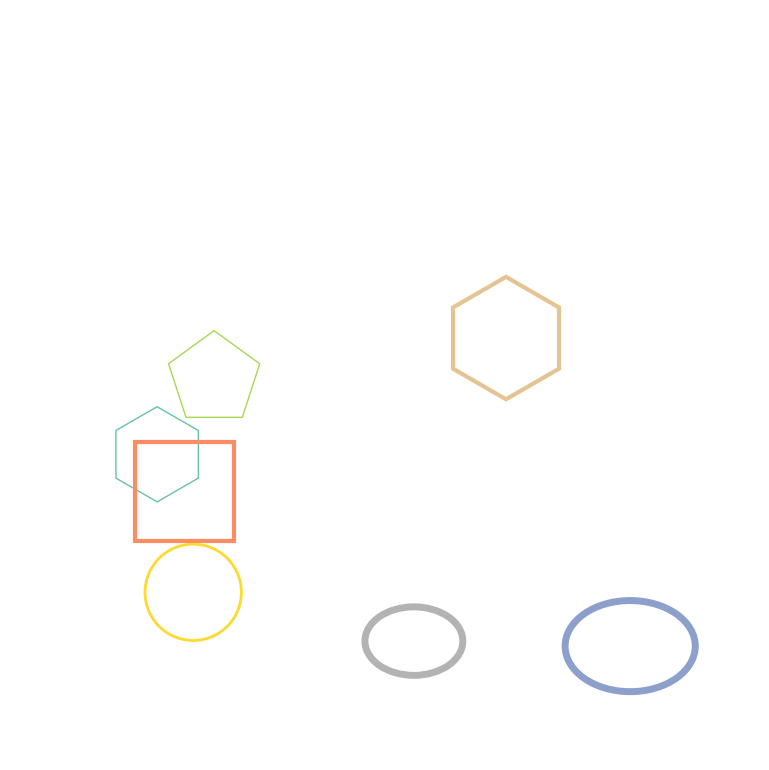[{"shape": "hexagon", "thickness": 0.5, "radius": 0.31, "center": [0.204, 0.41]}, {"shape": "square", "thickness": 1.5, "radius": 0.32, "center": [0.239, 0.362]}, {"shape": "oval", "thickness": 2.5, "radius": 0.42, "center": [0.818, 0.161]}, {"shape": "pentagon", "thickness": 0.5, "radius": 0.31, "center": [0.278, 0.508]}, {"shape": "circle", "thickness": 1, "radius": 0.31, "center": [0.251, 0.231]}, {"shape": "hexagon", "thickness": 1.5, "radius": 0.4, "center": [0.657, 0.561]}, {"shape": "oval", "thickness": 2.5, "radius": 0.32, "center": [0.538, 0.167]}]